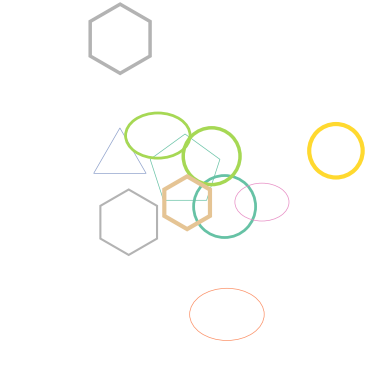[{"shape": "pentagon", "thickness": 0.5, "radius": 0.48, "center": [0.481, 0.557]}, {"shape": "circle", "thickness": 2, "radius": 0.4, "center": [0.583, 0.464]}, {"shape": "oval", "thickness": 0.5, "radius": 0.48, "center": [0.589, 0.183]}, {"shape": "triangle", "thickness": 0.5, "radius": 0.39, "center": [0.311, 0.589]}, {"shape": "oval", "thickness": 0.5, "radius": 0.35, "center": [0.68, 0.475]}, {"shape": "oval", "thickness": 2, "radius": 0.42, "center": [0.41, 0.648]}, {"shape": "circle", "thickness": 2.5, "radius": 0.37, "center": [0.55, 0.594]}, {"shape": "circle", "thickness": 3, "radius": 0.35, "center": [0.873, 0.608]}, {"shape": "hexagon", "thickness": 3, "radius": 0.34, "center": [0.486, 0.473]}, {"shape": "hexagon", "thickness": 1.5, "radius": 0.42, "center": [0.334, 0.423]}, {"shape": "hexagon", "thickness": 2.5, "radius": 0.45, "center": [0.312, 0.899]}]